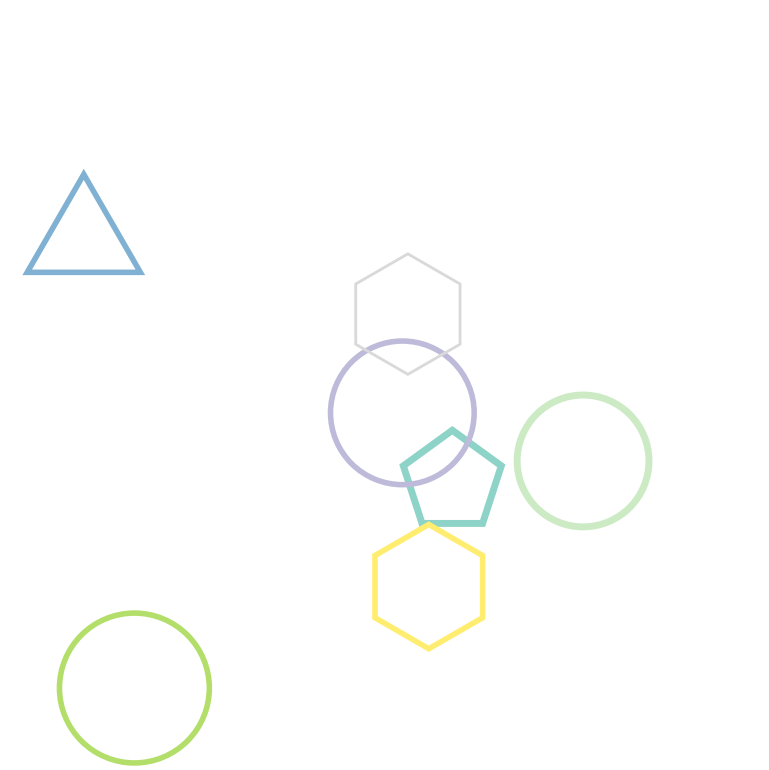[{"shape": "pentagon", "thickness": 2.5, "radius": 0.33, "center": [0.587, 0.374]}, {"shape": "circle", "thickness": 2, "radius": 0.47, "center": [0.523, 0.464]}, {"shape": "triangle", "thickness": 2, "radius": 0.42, "center": [0.109, 0.689]}, {"shape": "circle", "thickness": 2, "radius": 0.49, "center": [0.175, 0.106]}, {"shape": "hexagon", "thickness": 1, "radius": 0.39, "center": [0.53, 0.592]}, {"shape": "circle", "thickness": 2.5, "radius": 0.43, "center": [0.757, 0.401]}, {"shape": "hexagon", "thickness": 2, "radius": 0.4, "center": [0.557, 0.238]}]